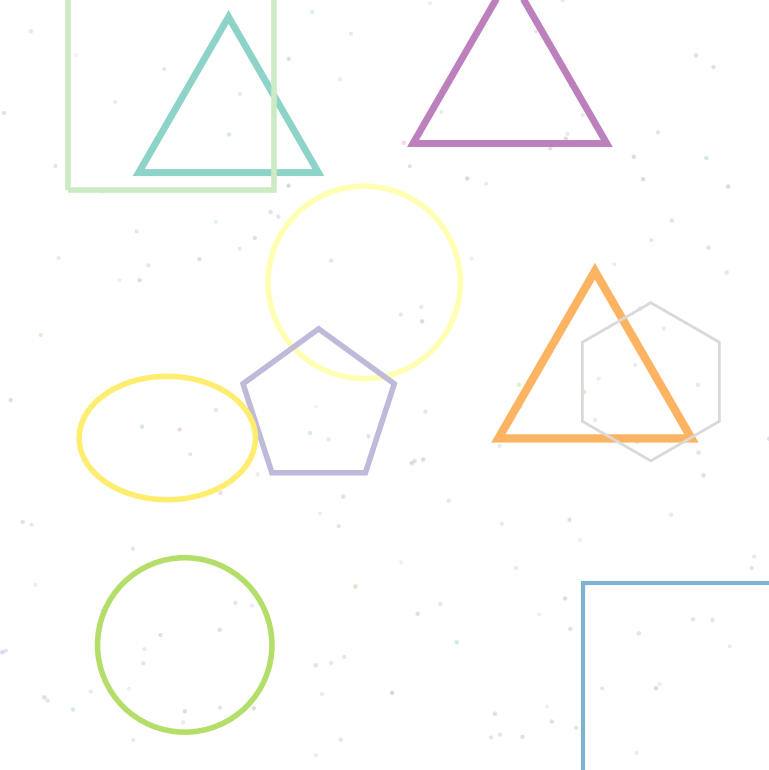[{"shape": "triangle", "thickness": 2.5, "radius": 0.67, "center": [0.297, 0.843]}, {"shape": "circle", "thickness": 2, "radius": 0.62, "center": [0.473, 0.633]}, {"shape": "pentagon", "thickness": 2, "radius": 0.52, "center": [0.414, 0.47]}, {"shape": "square", "thickness": 1.5, "radius": 0.68, "center": [0.894, 0.106]}, {"shape": "triangle", "thickness": 3, "radius": 0.72, "center": [0.773, 0.503]}, {"shape": "circle", "thickness": 2, "radius": 0.57, "center": [0.24, 0.162]}, {"shape": "hexagon", "thickness": 1, "radius": 0.51, "center": [0.845, 0.504]}, {"shape": "triangle", "thickness": 2.5, "radius": 0.73, "center": [0.662, 0.886]}, {"shape": "square", "thickness": 2, "radius": 0.67, "center": [0.222, 0.887]}, {"shape": "oval", "thickness": 2, "radius": 0.57, "center": [0.217, 0.431]}]